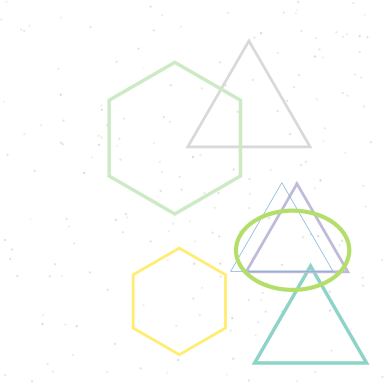[{"shape": "triangle", "thickness": 2.5, "radius": 0.84, "center": [0.807, 0.141]}, {"shape": "triangle", "thickness": 2, "radius": 0.76, "center": [0.771, 0.37]}, {"shape": "triangle", "thickness": 0.5, "radius": 0.77, "center": [0.732, 0.372]}, {"shape": "oval", "thickness": 3, "radius": 0.74, "center": [0.76, 0.35]}, {"shape": "triangle", "thickness": 2, "radius": 0.92, "center": [0.647, 0.71]}, {"shape": "hexagon", "thickness": 2.5, "radius": 0.98, "center": [0.454, 0.641]}, {"shape": "hexagon", "thickness": 2, "radius": 0.69, "center": [0.466, 0.217]}]